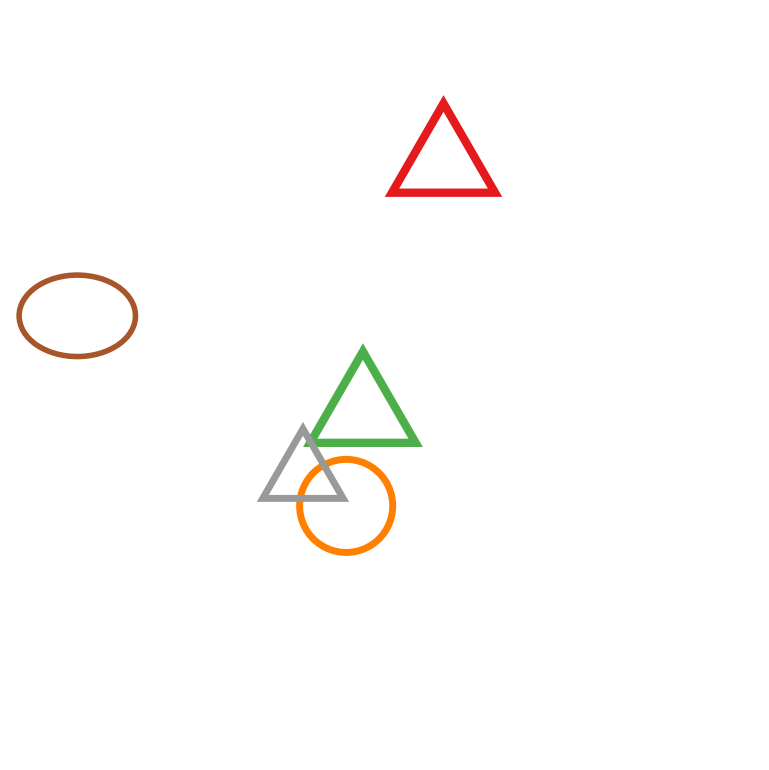[{"shape": "triangle", "thickness": 3, "radius": 0.39, "center": [0.576, 0.788]}, {"shape": "triangle", "thickness": 3, "radius": 0.4, "center": [0.471, 0.464]}, {"shape": "circle", "thickness": 2.5, "radius": 0.3, "center": [0.45, 0.343]}, {"shape": "oval", "thickness": 2, "radius": 0.38, "center": [0.1, 0.59]}, {"shape": "triangle", "thickness": 2.5, "radius": 0.3, "center": [0.393, 0.383]}]